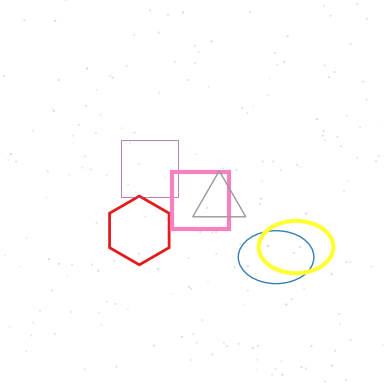[{"shape": "hexagon", "thickness": 2, "radius": 0.45, "center": [0.362, 0.401]}, {"shape": "oval", "thickness": 1, "radius": 0.49, "center": [0.717, 0.332]}, {"shape": "square", "thickness": 0.5, "radius": 0.37, "center": [0.389, 0.563]}, {"shape": "oval", "thickness": 3, "radius": 0.48, "center": [0.769, 0.358]}, {"shape": "square", "thickness": 3, "radius": 0.37, "center": [0.52, 0.48]}, {"shape": "triangle", "thickness": 1, "radius": 0.4, "center": [0.569, 0.477]}]